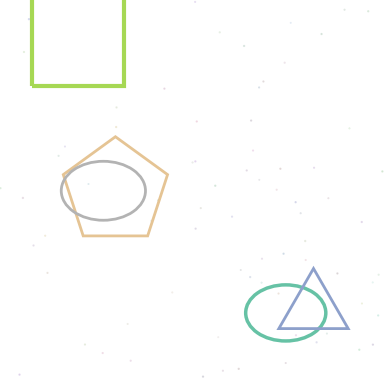[{"shape": "oval", "thickness": 2.5, "radius": 0.52, "center": [0.742, 0.187]}, {"shape": "triangle", "thickness": 2, "radius": 0.52, "center": [0.814, 0.199]}, {"shape": "square", "thickness": 3, "radius": 0.6, "center": [0.202, 0.897]}, {"shape": "pentagon", "thickness": 2, "radius": 0.71, "center": [0.3, 0.502]}, {"shape": "oval", "thickness": 2, "radius": 0.55, "center": [0.268, 0.504]}]